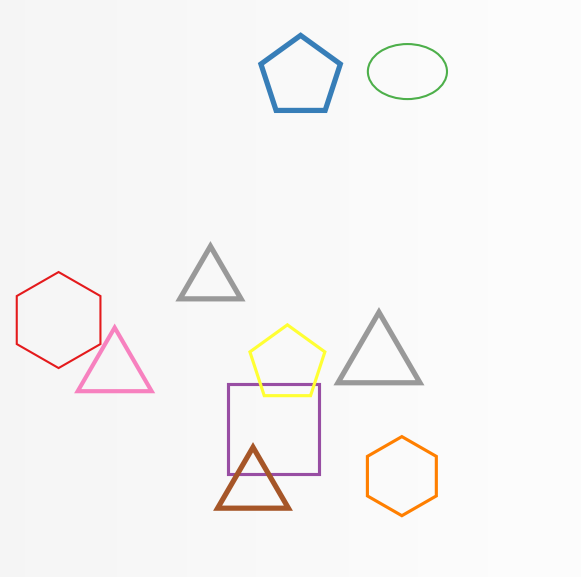[{"shape": "hexagon", "thickness": 1, "radius": 0.42, "center": [0.101, 0.445]}, {"shape": "pentagon", "thickness": 2.5, "radius": 0.36, "center": [0.517, 0.866]}, {"shape": "oval", "thickness": 1, "radius": 0.34, "center": [0.701, 0.875]}, {"shape": "square", "thickness": 1.5, "radius": 0.39, "center": [0.471, 0.257]}, {"shape": "hexagon", "thickness": 1.5, "radius": 0.34, "center": [0.691, 0.175]}, {"shape": "pentagon", "thickness": 1.5, "radius": 0.34, "center": [0.494, 0.369]}, {"shape": "triangle", "thickness": 2.5, "radius": 0.35, "center": [0.435, 0.154]}, {"shape": "triangle", "thickness": 2, "radius": 0.37, "center": [0.197, 0.358]}, {"shape": "triangle", "thickness": 2.5, "radius": 0.41, "center": [0.652, 0.377]}, {"shape": "triangle", "thickness": 2.5, "radius": 0.3, "center": [0.362, 0.512]}]